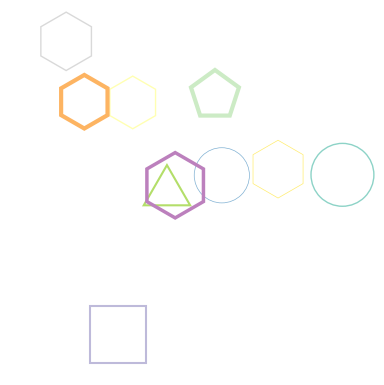[{"shape": "circle", "thickness": 1, "radius": 0.41, "center": [0.889, 0.546]}, {"shape": "hexagon", "thickness": 1, "radius": 0.34, "center": [0.345, 0.734]}, {"shape": "square", "thickness": 1.5, "radius": 0.37, "center": [0.306, 0.132]}, {"shape": "circle", "thickness": 0.5, "radius": 0.36, "center": [0.576, 0.545]}, {"shape": "hexagon", "thickness": 3, "radius": 0.35, "center": [0.219, 0.736]}, {"shape": "triangle", "thickness": 1.5, "radius": 0.35, "center": [0.434, 0.502]}, {"shape": "hexagon", "thickness": 1, "radius": 0.38, "center": [0.172, 0.893]}, {"shape": "hexagon", "thickness": 2.5, "radius": 0.42, "center": [0.455, 0.519]}, {"shape": "pentagon", "thickness": 3, "radius": 0.33, "center": [0.558, 0.753]}, {"shape": "hexagon", "thickness": 0.5, "radius": 0.38, "center": [0.722, 0.561]}]